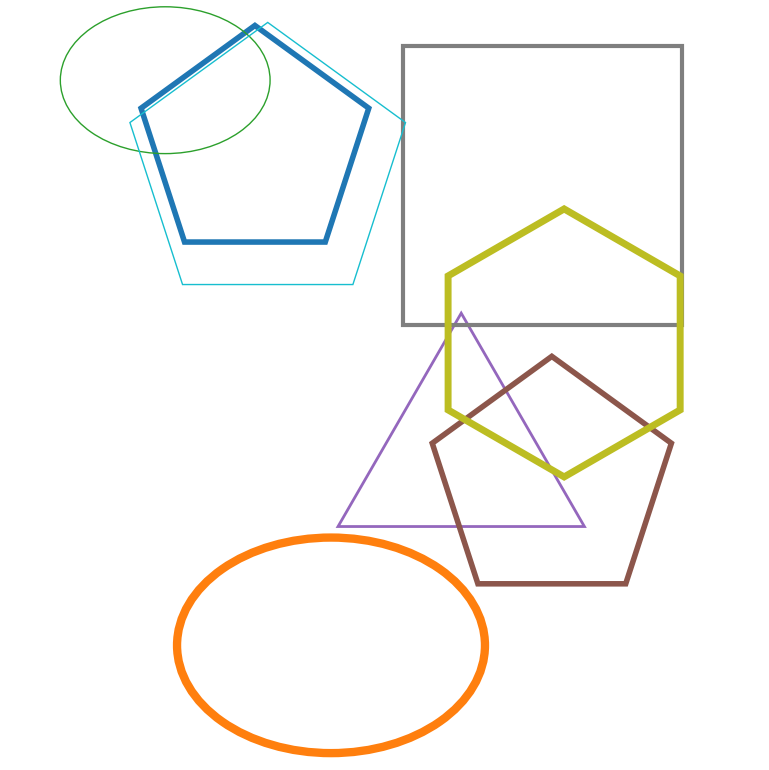[{"shape": "pentagon", "thickness": 2, "radius": 0.78, "center": [0.331, 0.811]}, {"shape": "oval", "thickness": 3, "radius": 1.0, "center": [0.43, 0.162]}, {"shape": "oval", "thickness": 0.5, "radius": 0.68, "center": [0.215, 0.896]}, {"shape": "triangle", "thickness": 1, "radius": 0.92, "center": [0.599, 0.409]}, {"shape": "pentagon", "thickness": 2, "radius": 0.82, "center": [0.717, 0.374]}, {"shape": "square", "thickness": 1.5, "radius": 0.91, "center": [0.704, 0.759]}, {"shape": "hexagon", "thickness": 2.5, "radius": 0.87, "center": [0.733, 0.555]}, {"shape": "pentagon", "thickness": 0.5, "radius": 0.94, "center": [0.348, 0.783]}]